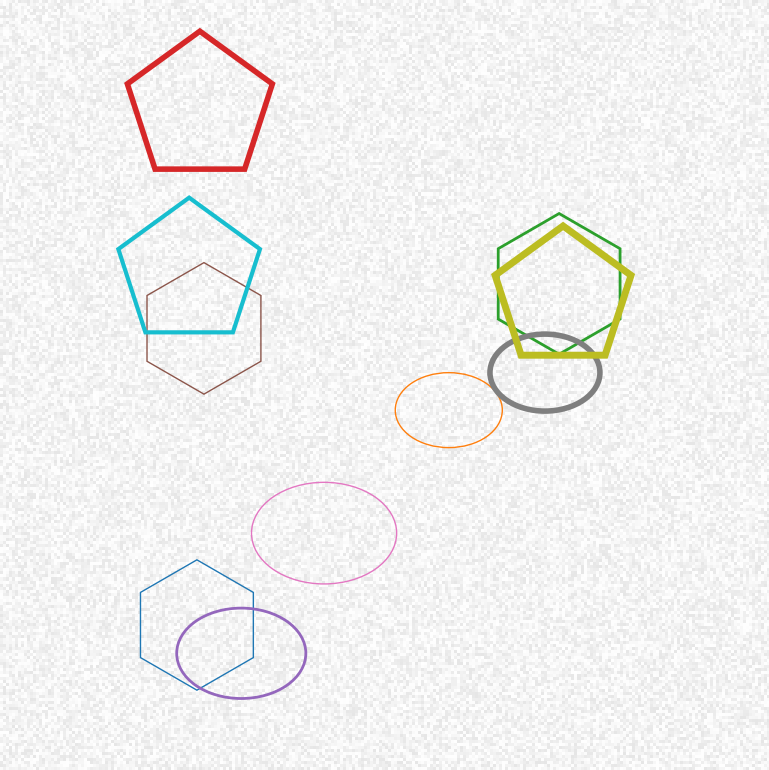[{"shape": "hexagon", "thickness": 0.5, "radius": 0.42, "center": [0.256, 0.188]}, {"shape": "oval", "thickness": 0.5, "radius": 0.35, "center": [0.583, 0.467]}, {"shape": "hexagon", "thickness": 1, "radius": 0.46, "center": [0.726, 0.631]}, {"shape": "pentagon", "thickness": 2, "radius": 0.49, "center": [0.26, 0.86]}, {"shape": "oval", "thickness": 1, "radius": 0.42, "center": [0.313, 0.152]}, {"shape": "hexagon", "thickness": 0.5, "radius": 0.43, "center": [0.265, 0.574]}, {"shape": "oval", "thickness": 0.5, "radius": 0.47, "center": [0.421, 0.308]}, {"shape": "oval", "thickness": 2, "radius": 0.36, "center": [0.708, 0.516]}, {"shape": "pentagon", "thickness": 2.5, "radius": 0.46, "center": [0.731, 0.614]}, {"shape": "pentagon", "thickness": 1.5, "radius": 0.48, "center": [0.246, 0.647]}]